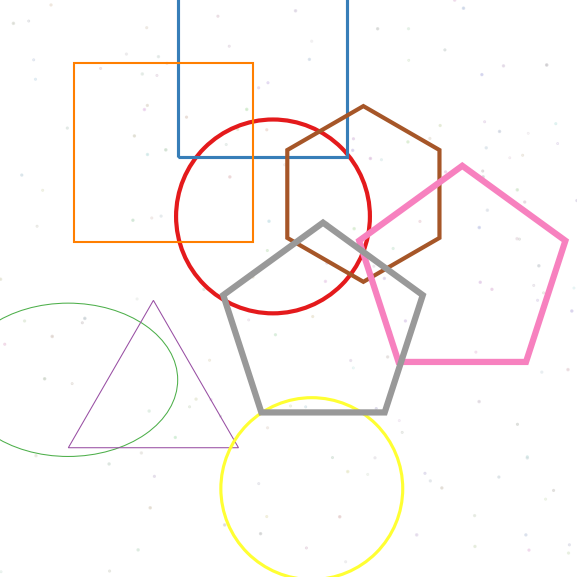[{"shape": "circle", "thickness": 2, "radius": 0.84, "center": [0.473, 0.624]}, {"shape": "square", "thickness": 1.5, "radius": 0.73, "center": [0.455, 0.873]}, {"shape": "oval", "thickness": 0.5, "radius": 0.95, "center": [0.118, 0.341]}, {"shape": "triangle", "thickness": 0.5, "radius": 0.85, "center": [0.266, 0.309]}, {"shape": "square", "thickness": 1, "radius": 0.78, "center": [0.284, 0.735]}, {"shape": "circle", "thickness": 1.5, "radius": 0.79, "center": [0.54, 0.153]}, {"shape": "hexagon", "thickness": 2, "radius": 0.76, "center": [0.629, 0.663]}, {"shape": "pentagon", "thickness": 3, "radius": 0.94, "center": [0.8, 0.524]}, {"shape": "pentagon", "thickness": 3, "radius": 0.91, "center": [0.559, 0.432]}]